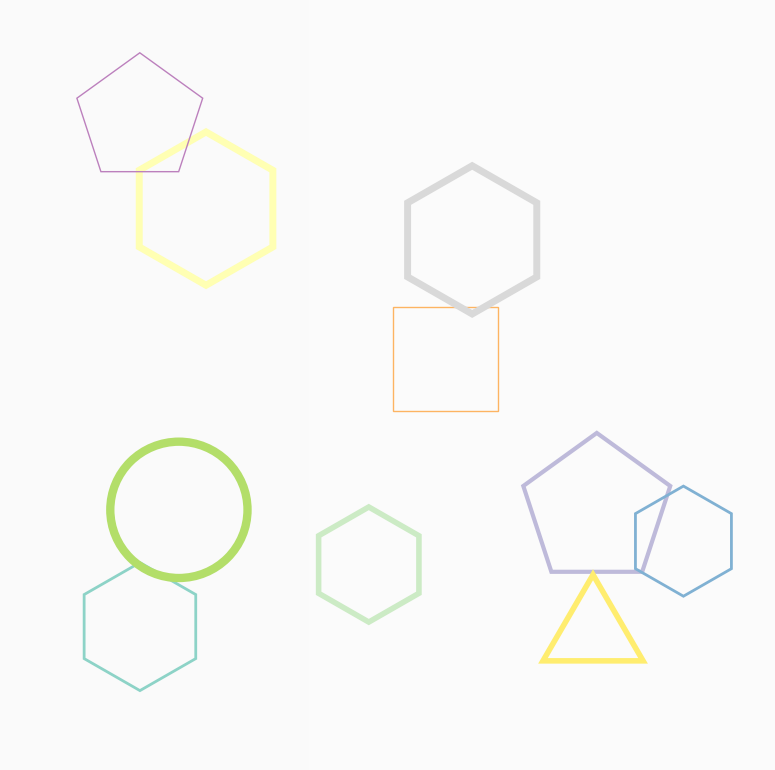[{"shape": "hexagon", "thickness": 1, "radius": 0.42, "center": [0.181, 0.186]}, {"shape": "hexagon", "thickness": 2.5, "radius": 0.5, "center": [0.266, 0.729]}, {"shape": "pentagon", "thickness": 1.5, "radius": 0.5, "center": [0.77, 0.338]}, {"shape": "hexagon", "thickness": 1, "radius": 0.36, "center": [0.882, 0.297]}, {"shape": "square", "thickness": 0.5, "radius": 0.34, "center": [0.575, 0.533]}, {"shape": "circle", "thickness": 3, "radius": 0.44, "center": [0.231, 0.338]}, {"shape": "hexagon", "thickness": 2.5, "radius": 0.48, "center": [0.609, 0.688]}, {"shape": "pentagon", "thickness": 0.5, "radius": 0.43, "center": [0.18, 0.846]}, {"shape": "hexagon", "thickness": 2, "radius": 0.37, "center": [0.476, 0.267]}, {"shape": "triangle", "thickness": 2, "radius": 0.37, "center": [0.765, 0.179]}]